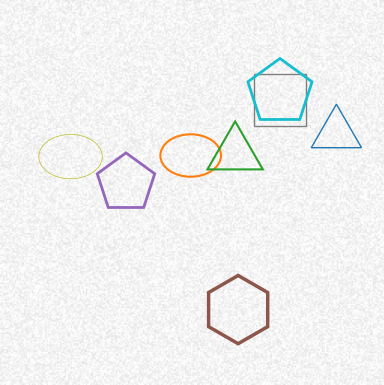[{"shape": "triangle", "thickness": 1, "radius": 0.38, "center": [0.874, 0.654]}, {"shape": "oval", "thickness": 1.5, "radius": 0.39, "center": [0.495, 0.596]}, {"shape": "triangle", "thickness": 1.5, "radius": 0.42, "center": [0.611, 0.602]}, {"shape": "pentagon", "thickness": 2, "radius": 0.39, "center": [0.327, 0.525]}, {"shape": "hexagon", "thickness": 2.5, "radius": 0.44, "center": [0.619, 0.196]}, {"shape": "square", "thickness": 1, "radius": 0.34, "center": [0.728, 0.74]}, {"shape": "oval", "thickness": 0.5, "radius": 0.41, "center": [0.183, 0.593]}, {"shape": "pentagon", "thickness": 2, "radius": 0.44, "center": [0.727, 0.761]}]